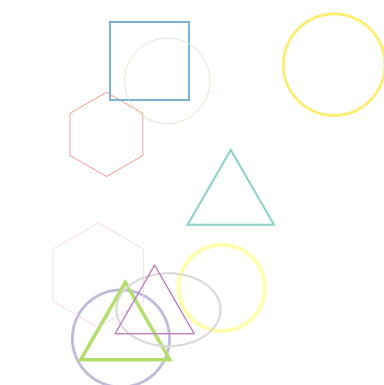[{"shape": "triangle", "thickness": 1.5, "radius": 0.65, "center": [0.599, 0.481]}, {"shape": "circle", "thickness": 3, "radius": 0.56, "center": [0.576, 0.252]}, {"shape": "circle", "thickness": 2, "radius": 0.63, "center": [0.314, 0.121]}, {"shape": "hexagon", "thickness": 0.5, "radius": 0.55, "center": [0.276, 0.651]}, {"shape": "square", "thickness": 1.5, "radius": 0.51, "center": [0.389, 0.842]}, {"shape": "triangle", "thickness": 2.5, "radius": 0.67, "center": [0.325, 0.132]}, {"shape": "hexagon", "thickness": 0.5, "radius": 0.68, "center": [0.255, 0.285]}, {"shape": "oval", "thickness": 1.5, "radius": 0.68, "center": [0.438, 0.196]}, {"shape": "triangle", "thickness": 1, "radius": 0.59, "center": [0.402, 0.193]}, {"shape": "circle", "thickness": 0.5, "radius": 0.55, "center": [0.434, 0.79]}, {"shape": "circle", "thickness": 2, "radius": 0.66, "center": [0.868, 0.832]}]